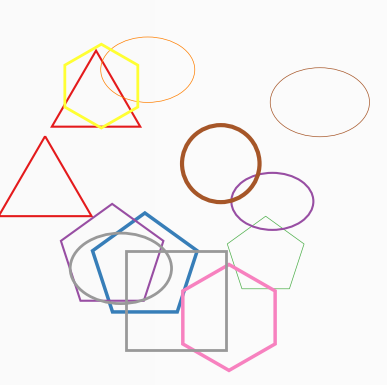[{"shape": "triangle", "thickness": 1.5, "radius": 0.66, "center": [0.248, 0.737]}, {"shape": "triangle", "thickness": 1.5, "radius": 0.69, "center": [0.116, 0.508]}, {"shape": "pentagon", "thickness": 2.5, "radius": 0.71, "center": [0.374, 0.305]}, {"shape": "pentagon", "thickness": 0.5, "radius": 0.52, "center": [0.686, 0.334]}, {"shape": "pentagon", "thickness": 1.5, "radius": 0.7, "center": [0.289, 0.331]}, {"shape": "oval", "thickness": 1.5, "radius": 0.53, "center": [0.703, 0.477]}, {"shape": "oval", "thickness": 0.5, "radius": 0.61, "center": [0.381, 0.819]}, {"shape": "hexagon", "thickness": 2, "radius": 0.54, "center": [0.261, 0.776]}, {"shape": "oval", "thickness": 0.5, "radius": 0.64, "center": [0.825, 0.734]}, {"shape": "circle", "thickness": 3, "radius": 0.5, "center": [0.57, 0.575]}, {"shape": "hexagon", "thickness": 2.5, "radius": 0.69, "center": [0.591, 0.175]}, {"shape": "oval", "thickness": 2, "radius": 0.65, "center": [0.312, 0.303]}, {"shape": "square", "thickness": 2, "radius": 0.65, "center": [0.453, 0.219]}]